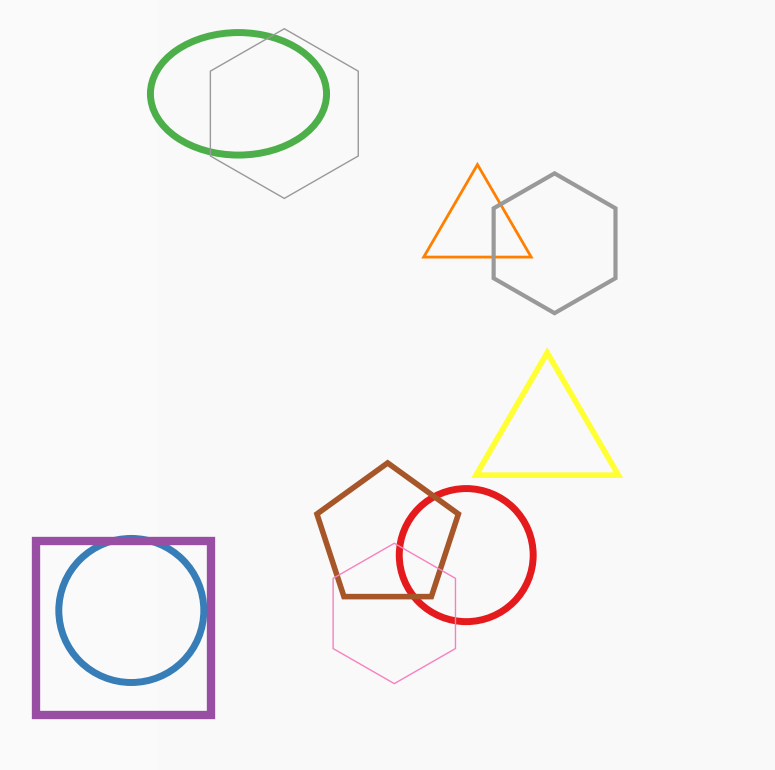[{"shape": "circle", "thickness": 2.5, "radius": 0.43, "center": [0.602, 0.279]}, {"shape": "circle", "thickness": 2.5, "radius": 0.47, "center": [0.169, 0.207]}, {"shape": "oval", "thickness": 2.5, "radius": 0.57, "center": [0.308, 0.878]}, {"shape": "square", "thickness": 3, "radius": 0.57, "center": [0.16, 0.184]}, {"shape": "triangle", "thickness": 1, "radius": 0.4, "center": [0.616, 0.706]}, {"shape": "triangle", "thickness": 2, "radius": 0.53, "center": [0.706, 0.436]}, {"shape": "pentagon", "thickness": 2, "radius": 0.48, "center": [0.5, 0.303]}, {"shape": "hexagon", "thickness": 0.5, "radius": 0.46, "center": [0.509, 0.203]}, {"shape": "hexagon", "thickness": 1.5, "radius": 0.45, "center": [0.716, 0.684]}, {"shape": "hexagon", "thickness": 0.5, "radius": 0.55, "center": [0.367, 0.853]}]